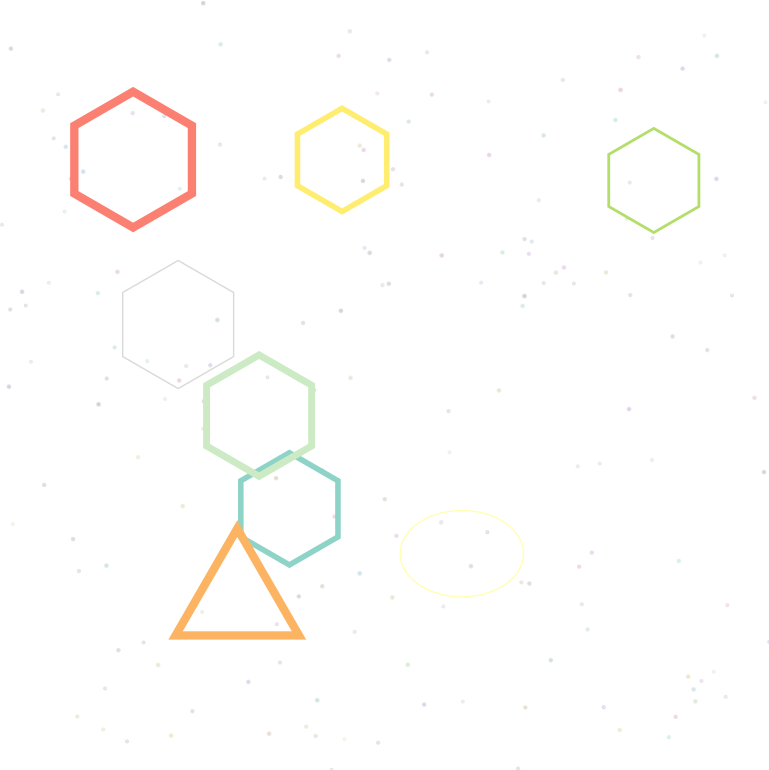[{"shape": "hexagon", "thickness": 2, "radius": 0.36, "center": [0.376, 0.339]}, {"shape": "oval", "thickness": 0.5, "radius": 0.4, "center": [0.6, 0.281]}, {"shape": "hexagon", "thickness": 3, "radius": 0.44, "center": [0.173, 0.793]}, {"shape": "triangle", "thickness": 3, "radius": 0.46, "center": [0.308, 0.221]}, {"shape": "hexagon", "thickness": 1, "radius": 0.34, "center": [0.849, 0.766]}, {"shape": "hexagon", "thickness": 0.5, "radius": 0.42, "center": [0.231, 0.579]}, {"shape": "hexagon", "thickness": 2.5, "radius": 0.39, "center": [0.336, 0.46]}, {"shape": "hexagon", "thickness": 2, "radius": 0.33, "center": [0.444, 0.792]}]